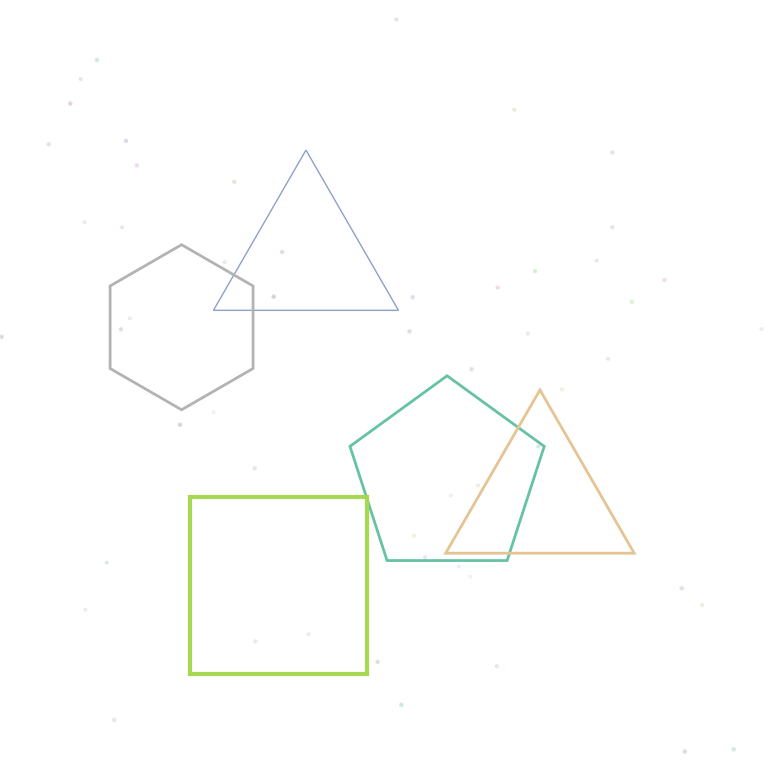[{"shape": "pentagon", "thickness": 1, "radius": 0.66, "center": [0.581, 0.379]}, {"shape": "triangle", "thickness": 0.5, "radius": 0.69, "center": [0.397, 0.666]}, {"shape": "square", "thickness": 1.5, "radius": 0.58, "center": [0.362, 0.239]}, {"shape": "triangle", "thickness": 1, "radius": 0.71, "center": [0.701, 0.352]}, {"shape": "hexagon", "thickness": 1, "radius": 0.54, "center": [0.236, 0.575]}]